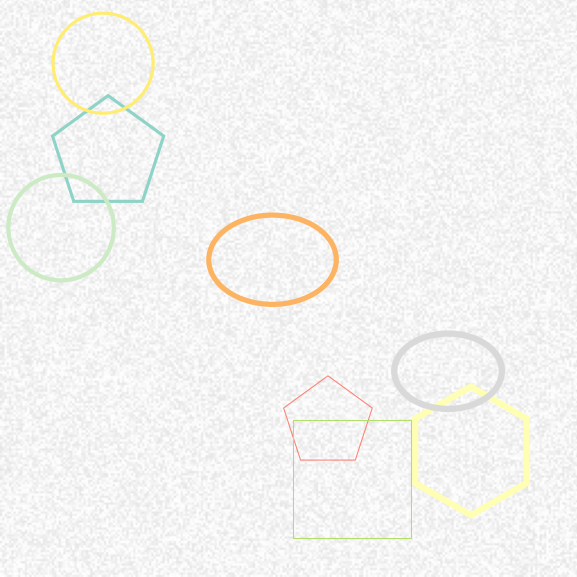[{"shape": "pentagon", "thickness": 1.5, "radius": 0.51, "center": [0.187, 0.732]}, {"shape": "hexagon", "thickness": 3, "radius": 0.56, "center": [0.815, 0.218]}, {"shape": "pentagon", "thickness": 0.5, "radius": 0.4, "center": [0.568, 0.268]}, {"shape": "oval", "thickness": 2.5, "radius": 0.55, "center": [0.472, 0.549]}, {"shape": "square", "thickness": 0.5, "radius": 0.51, "center": [0.609, 0.169]}, {"shape": "oval", "thickness": 3, "radius": 0.47, "center": [0.776, 0.356]}, {"shape": "circle", "thickness": 2, "radius": 0.46, "center": [0.106, 0.605]}, {"shape": "circle", "thickness": 1.5, "radius": 0.43, "center": [0.179, 0.89]}]